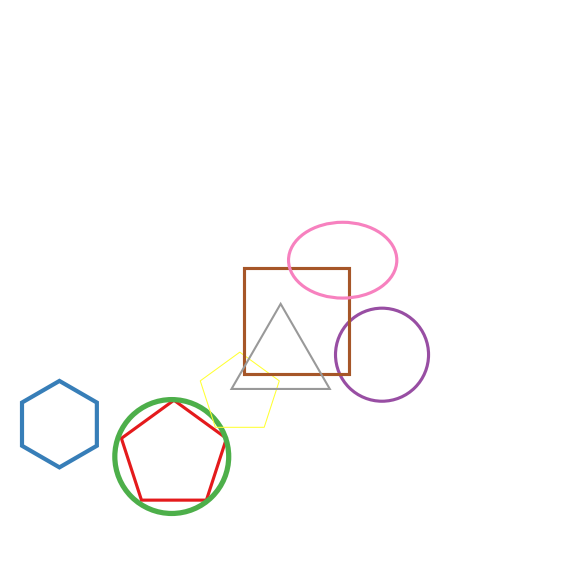[{"shape": "pentagon", "thickness": 1.5, "radius": 0.48, "center": [0.301, 0.21]}, {"shape": "hexagon", "thickness": 2, "radius": 0.37, "center": [0.103, 0.265]}, {"shape": "circle", "thickness": 2.5, "radius": 0.49, "center": [0.297, 0.209]}, {"shape": "circle", "thickness": 1.5, "radius": 0.4, "center": [0.662, 0.385]}, {"shape": "pentagon", "thickness": 0.5, "radius": 0.36, "center": [0.415, 0.317]}, {"shape": "square", "thickness": 1.5, "radius": 0.46, "center": [0.514, 0.443]}, {"shape": "oval", "thickness": 1.5, "radius": 0.47, "center": [0.593, 0.549]}, {"shape": "triangle", "thickness": 1, "radius": 0.49, "center": [0.486, 0.375]}]